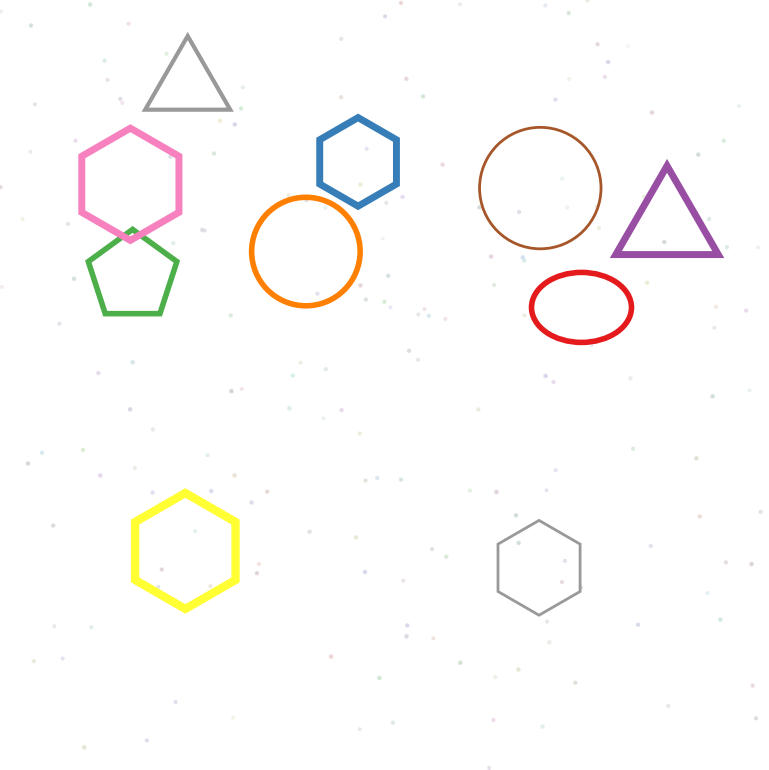[{"shape": "oval", "thickness": 2, "radius": 0.32, "center": [0.755, 0.601]}, {"shape": "hexagon", "thickness": 2.5, "radius": 0.29, "center": [0.465, 0.79]}, {"shape": "pentagon", "thickness": 2, "radius": 0.3, "center": [0.172, 0.642]}, {"shape": "triangle", "thickness": 2.5, "radius": 0.38, "center": [0.866, 0.708]}, {"shape": "circle", "thickness": 2, "radius": 0.35, "center": [0.397, 0.673]}, {"shape": "hexagon", "thickness": 3, "radius": 0.38, "center": [0.241, 0.284]}, {"shape": "circle", "thickness": 1, "radius": 0.39, "center": [0.702, 0.756]}, {"shape": "hexagon", "thickness": 2.5, "radius": 0.36, "center": [0.169, 0.761]}, {"shape": "hexagon", "thickness": 1, "radius": 0.31, "center": [0.7, 0.263]}, {"shape": "triangle", "thickness": 1.5, "radius": 0.32, "center": [0.244, 0.889]}]